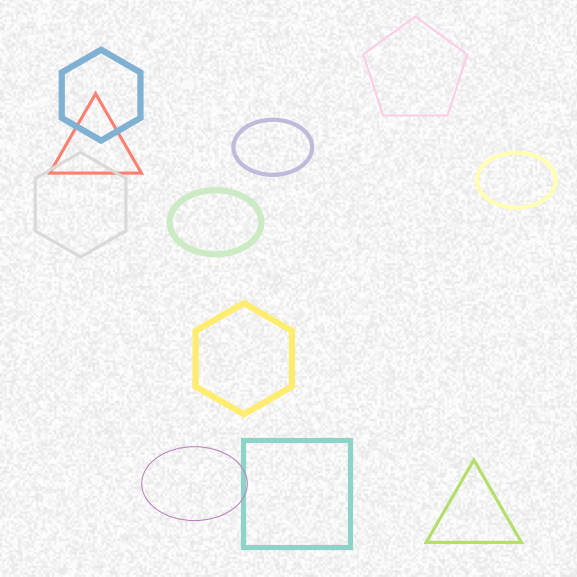[{"shape": "square", "thickness": 2.5, "radius": 0.46, "center": [0.513, 0.144]}, {"shape": "oval", "thickness": 2, "radius": 0.34, "center": [0.894, 0.687]}, {"shape": "oval", "thickness": 2, "radius": 0.34, "center": [0.472, 0.744]}, {"shape": "triangle", "thickness": 1.5, "radius": 0.46, "center": [0.166, 0.745]}, {"shape": "hexagon", "thickness": 3, "radius": 0.39, "center": [0.175, 0.834]}, {"shape": "triangle", "thickness": 1.5, "radius": 0.48, "center": [0.821, 0.108]}, {"shape": "pentagon", "thickness": 1, "radius": 0.47, "center": [0.719, 0.876]}, {"shape": "hexagon", "thickness": 1.5, "radius": 0.45, "center": [0.139, 0.645]}, {"shape": "oval", "thickness": 0.5, "radius": 0.46, "center": [0.337, 0.162]}, {"shape": "oval", "thickness": 3, "radius": 0.4, "center": [0.373, 0.614]}, {"shape": "hexagon", "thickness": 3, "radius": 0.48, "center": [0.422, 0.378]}]